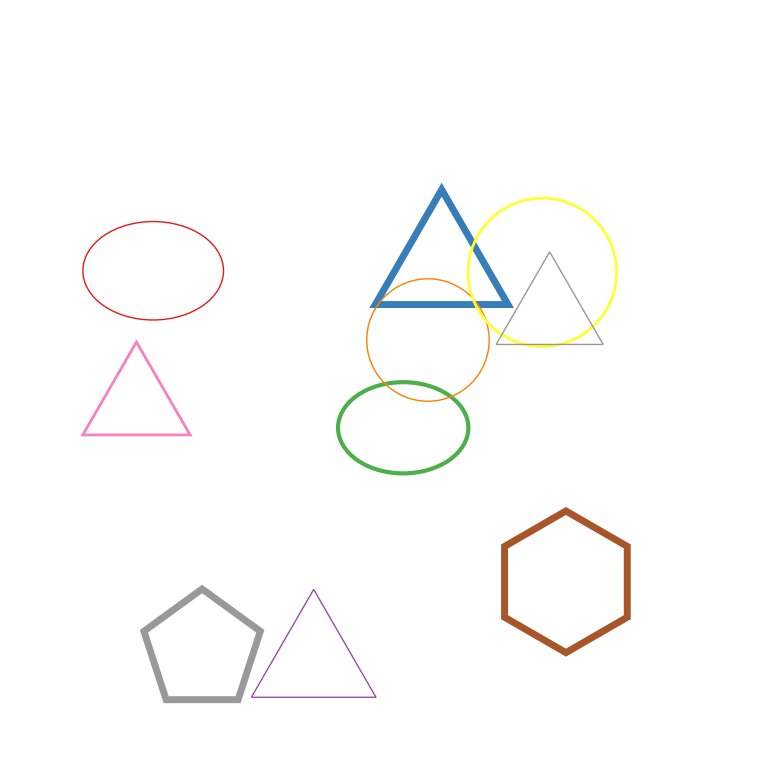[{"shape": "oval", "thickness": 0.5, "radius": 0.46, "center": [0.199, 0.648]}, {"shape": "triangle", "thickness": 2.5, "radius": 0.5, "center": [0.574, 0.654]}, {"shape": "oval", "thickness": 1.5, "radius": 0.42, "center": [0.524, 0.444]}, {"shape": "triangle", "thickness": 0.5, "radius": 0.47, "center": [0.407, 0.141]}, {"shape": "circle", "thickness": 0.5, "radius": 0.4, "center": [0.556, 0.558]}, {"shape": "circle", "thickness": 1, "radius": 0.48, "center": [0.704, 0.646]}, {"shape": "hexagon", "thickness": 2.5, "radius": 0.46, "center": [0.735, 0.244]}, {"shape": "triangle", "thickness": 1, "radius": 0.4, "center": [0.177, 0.475]}, {"shape": "triangle", "thickness": 0.5, "radius": 0.4, "center": [0.714, 0.593]}, {"shape": "pentagon", "thickness": 2.5, "radius": 0.4, "center": [0.262, 0.156]}]